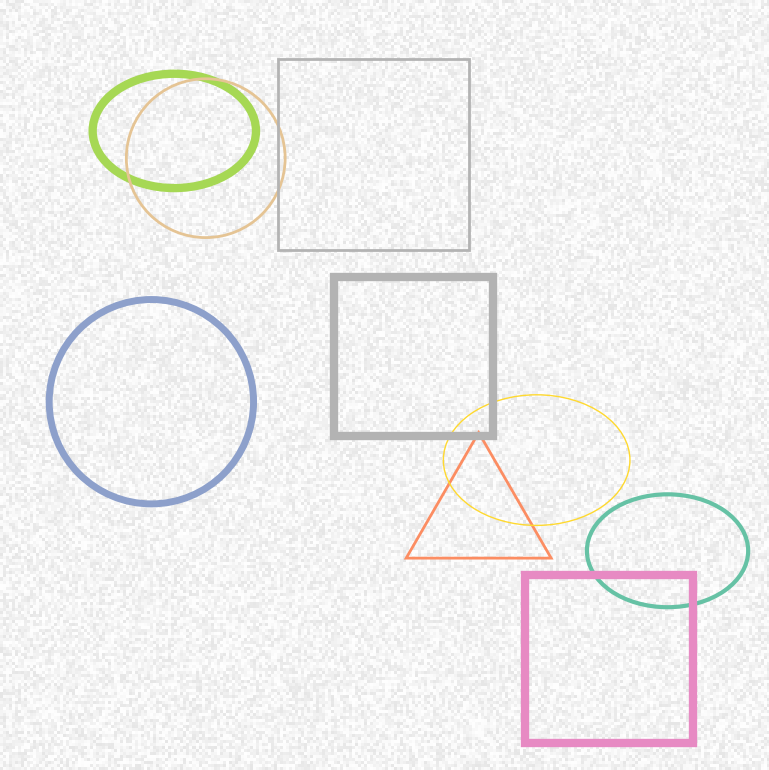[{"shape": "oval", "thickness": 1.5, "radius": 0.52, "center": [0.867, 0.285]}, {"shape": "triangle", "thickness": 1, "radius": 0.54, "center": [0.622, 0.33]}, {"shape": "circle", "thickness": 2.5, "radius": 0.66, "center": [0.197, 0.478]}, {"shape": "square", "thickness": 3, "radius": 0.55, "center": [0.791, 0.144]}, {"shape": "oval", "thickness": 3, "radius": 0.53, "center": [0.226, 0.83]}, {"shape": "oval", "thickness": 0.5, "radius": 0.61, "center": [0.697, 0.402]}, {"shape": "circle", "thickness": 1, "radius": 0.52, "center": [0.267, 0.795]}, {"shape": "square", "thickness": 1, "radius": 0.62, "center": [0.485, 0.799]}, {"shape": "square", "thickness": 3, "radius": 0.52, "center": [0.537, 0.537]}]